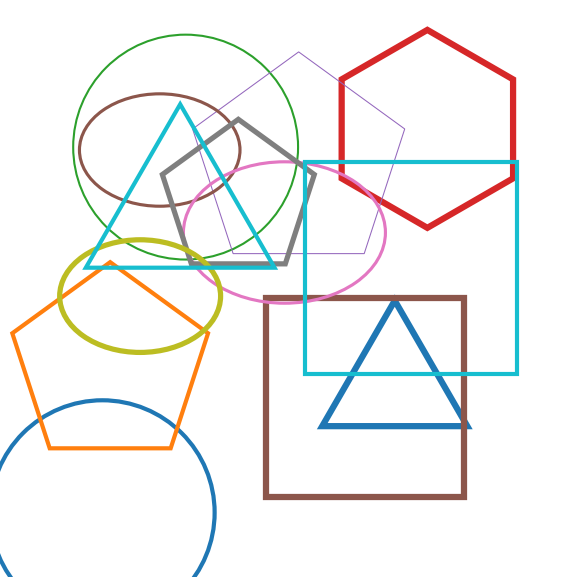[{"shape": "circle", "thickness": 2, "radius": 0.97, "center": [0.177, 0.112]}, {"shape": "triangle", "thickness": 3, "radius": 0.72, "center": [0.684, 0.334]}, {"shape": "pentagon", "thickness": 2, "radius": 0.89, "center": [0.191, 0.367]}, {"shape": "circle", "thickness": 1, "radius": 0.97, "center": [0.321, 0.744]}, {"shape": "hexagon", "thickness": 3, "radius": 0.86, "center": [0.74, 0.776]}, {"shape": "pentagon", "thickness": 0.5, "radius": 0.97, "center": [0.517, 0.716]}, {"shape": "oval", "thickness": 1.5, "radius": 0.7, "center": [0.277, 0.739]}, {"shape": "square", "thickness": 3, "radius": 0.86, "center": [0.633, 0.311]}, {"shape": "oval", "thickness": 1.5, "radius": 0.87, "center": [0.493, 0.597]}, {"shape": "pentagon", "thickness": 2.5, "radius": 0.69, "center": [0.413, 0.654]}, {"shape": "oval", "thickness": 2.5, "radius": 0.7, "center": [0.243, 0.486]}, {"shape": "triangle", "thickness": 2, "radius": 0.94, "center": [0.312, 0.63]}, {"shape": "square", "thickness": 2, "radius": 0.92, "center": [0.712, 0.536]}]